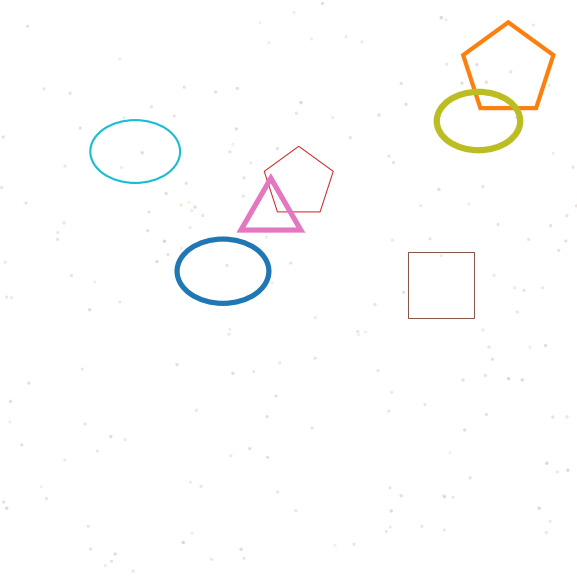[{"shape": "oval", "thickness": 2.5, "radius": 0.4, "center": [0.386, 0.529]}, {"shape": "pentagon", "thickness": 2, "radius": 0.41, "center": [0.88, 0.878]}, {"shape": "pentagon", "thickness": 0.5, "radius": 0.31, "center": [0.517, 0.683]}, {"shape": "square", "thickness": 0.5, "radius": 0.29, "center": [0.763, 0.506]}, {"shape": "triangle", "thickness": 2.5, "radius": 0.3, "center": [0.469, 0.631]}, {"shape": "oval", "thickness": 3, "radius": 0.36, "center": [0.829, 0.79]}, {"shape": "oval", "thickness": 1, "radius": 0.39, "center": [0.234, 0.737]}]